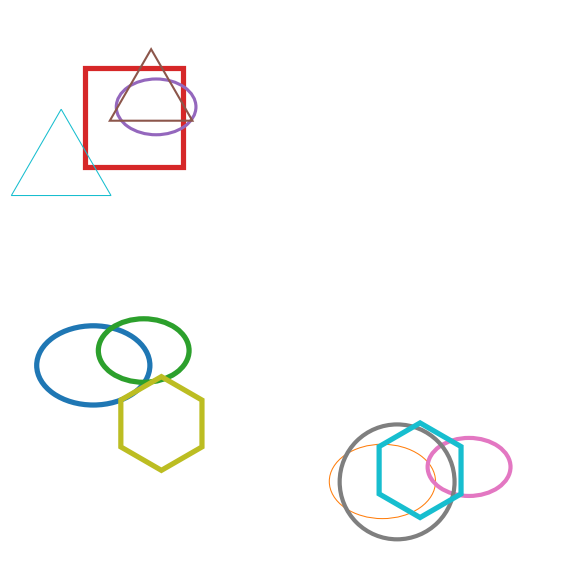[{"shape": "oval", "thickness": 2.5, "radius": 0.49, "center": [0.162, 0.366]}, {"shape": "oval", "thickness": 0.5, "radius": 0.46, "center": [0.662, 0.165]}, {"shape": "oval", "thickness": 2.5, "radius": 0.39, "center": [0.249, 0.392]}, {"shape": "square", "thickness": 2.5, "radius": 0.43, "center": [0.232, 0.796]}, {"shape": "oval", "thickness": 1.5, "radius": 0.34, "center": [0.27, 0.814]}, {"shape": "triangle", "thickness": 1, "radius": 0.41, "center": [0.262, 0.831]}, {"shape": "oval", "thickness": 2, "radius": 0.36, "center": [0.812, 0.191]}, {"shape": "circle", "thickness": 2, "radius": 0.5, "center": [0.688, 0.165]}, {"shape": "hexagon", "thickness": 2.5, "radius": 0.41, "center": [0.279, 0.266]}, {"shape": "hexagon", "thickness": 2.5, "radius": 0.41, "center": [0.727, 0.185]}, {"shape": "triangle", "thickness": 0.5, "radius": 0.5, "center": [0.106, 0.71]}]